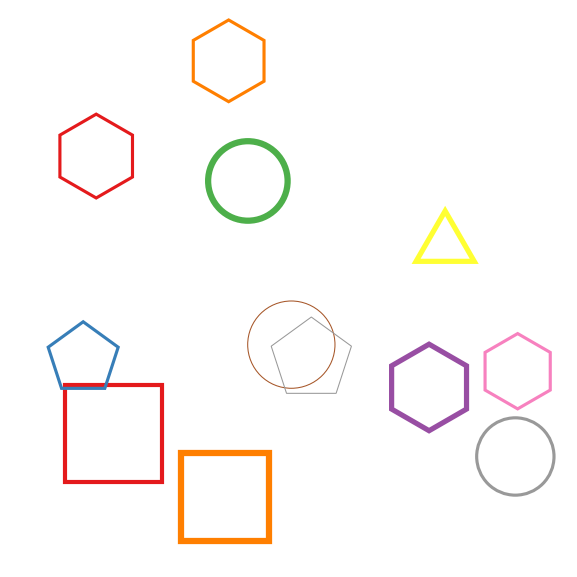[{"shape": "square", "thickness": 2, "radius": 0.42, "center": [0.197, 0.248]}, {"shape": "hexagon", "thickness": 1.5, "radius": 0.36, "center": [0.167, 0.729]}, {"shape": "pentagon", "thickness": 1.5, "radius": 0.32, "center": [0.144, 0.378]}, {"shape": "circle", "thickness": 3, "radius": 0.34, "center": [0.429, 0.686]}, {"shape": "hexagon", "thickness": 2.5, "radius": 0.37, "center": [0.743, 0.328]}, {"shape": "square", "thickness": 3, "radius": 0.38, "center": [0.39, 0.139]}, {"shape": "hexagon", "thickness": 1.5, "radius": 0.35, "center": [0.396, 0.894]}, {"shape": "triangle", "thickness": 2.5, "radius": 0.29, "center": [0.771, 0.576]}, {"shape": "circle", "thickness": 0.5, "radius": 0.38, "center": [0.504, 0.402]}, {"shape": "hexagon", "thickness": 1.5, "radius": 0.33, "center": [0.896, 0.356]}, {"shape": "pentagon", "thickness": 0.5, "radius": 0.37, "center": [0.539, 0.377]}, {"shape": "circle", "thickness": 1.5, "radius": 0.33, "center": [0.892, 0.209]}]